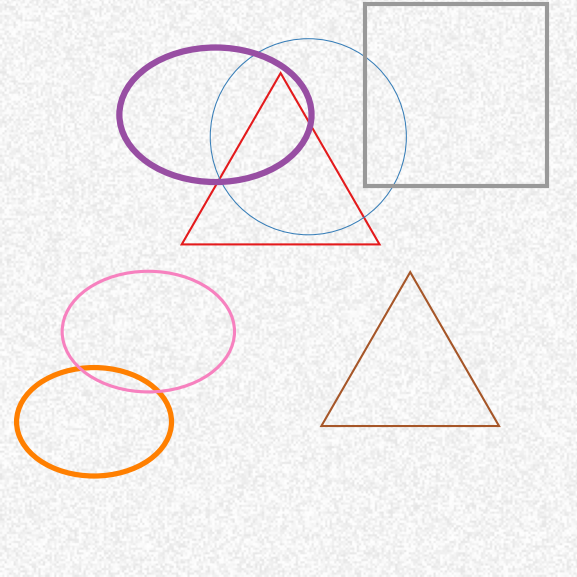[{"shape": "triangle", "thickness": 1, "radius": 0.99, "center": [0.486, 0.675]}, {"shape": "circle", "thickness": 0.5, "radius": 0.85, "center": [0.534, 0.762]}, {"shape": "oval", "thickness": 3, "radius": 0.83, "center": [0.373, 0.8]}, {"shape": "oval", "thickness": 2.5, "radius": 0.67, "center": [0.163, 0.269]}, {"shape": "triangle", "thickness": 1, "radius": 0.89, "center": [0.71, 0.35]}, {"shape": "oval", "thickness": 1.5, "radius": 0.75, "center": [0.257, 0.425]}, {"shape": "square", "thickness": 2, "radius": 0.79, "center": [0.79, 0.834]}]